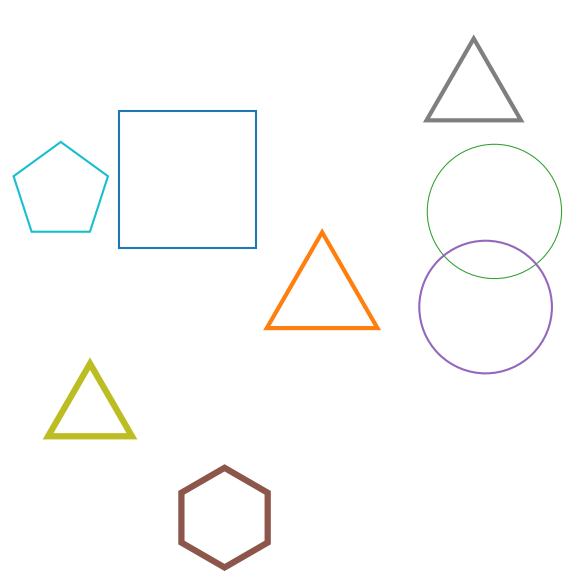[{"shape": "square", "thickness": 1, "radius": 0.59, "center": [0.324, 0.688]}, {"shape": "triangle", "thickness": 2, "radius": 0.55, "center": [0.558, 0.486]}, {"shape": "circle", "thickness": 0.5, "radius": 0.58, "center": [0.856, 0.633]}, {"shape": "circle", "thickness": 1, "radius": 0.57, "center": [0.841, 0.467]}, {"shape": "hexagon", "thickness": 3, "radius": 0.43, "center": [0.389, 0.103]}, {"shape": "triangle", "thickness": 2, "radius": 0.47, "center": [0.82, 0.838]}, {"shape": "triangle", "thickness": 3, "radius": 0.42, "center": [0.156, 0.286]}, {"shape": "pentagon", "thickness": 1, "radius": 0.43, "center": [0.105, 0.667]}]